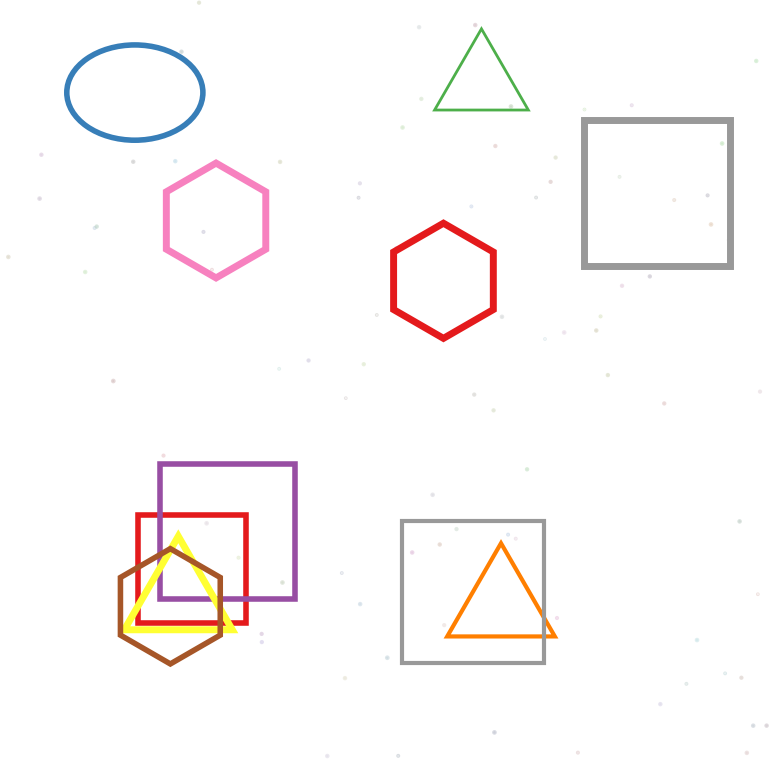[{"shape": "hexagon", "thickness": 2.5, "radius": 0.37, "center": [0.576, 0.635]}, {"shape": "square", "thickness": 2, "radius": 0.35, "center": [0.249, 0.261]}, {"shape": "oval", "thickness": 2, "radius": 0.44, "center": [0.175, 0.88]}, {"shape": "triangle", "thickness": 1, "radius": 0.35, "center": [0.625, 0.892]}, {"shape": "square", "thickness": 2, "radius": 0.44, "center": [0.295, 0.309]}, {"shape": "triangle", "thickness": 1.5, "radius": 0.4, "center": [0.651, 0.214]}, {"shape": "triangle", "thickness": 2.5, "radius": 0.4, "center": [0.232, 0.223]}, {"shape": "hexagon", "thickness": 2, "radius": 0.37, "center": [0.221, 0.213]}, {"shape": "hexagon", "thickness": 2.5, "radius": 0.37, "center": [0.281, 0.714]}, {"shape": "square", "thickness": 2.5, "radius": 0.47, "center": [0.854, 0.75]}, {"shape": "square", "thickness": 1.5, "radius": 0.46, "center": [0.614, 0.231]}]